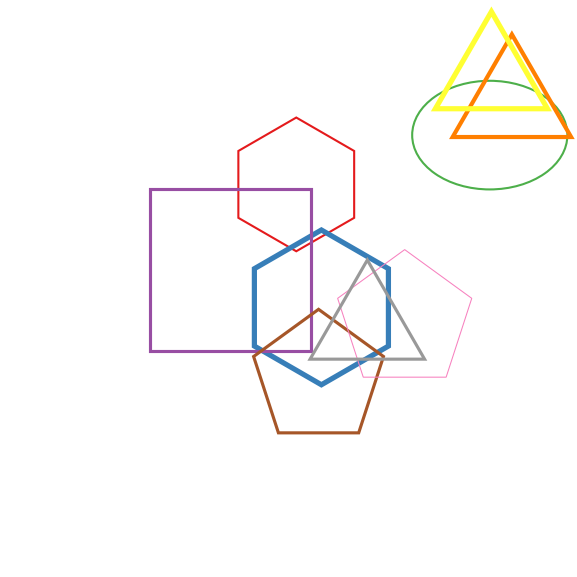[{"shape": "hexagon", "thickness": 1, "radius": 0.58, "center": [0.513, 0.68]}, {"shape": "hexagon", "thickness": 2.5, "radius": 0.67, "center": [0.557, 0.467]}, {"shape": "oval", "thickness": 1, "radius": 0.67, "center": [0.848, 0.765]}, {"shape": "square", "thickness": 1.5, "radius": 0.7, "center": [0.399, 0.532]}, {"shape": "triangle", "thickness": 2, "radius": 0.59, "center": [0.886, 0.821]}, {"shape": "triangle", "thickness": 2.5, "radius": 0.56, "center": [0.851, 0.867]}, {"shape": "pentagon", "thickness": 1.5, "radius": 0.59, "center": [0.552, 0.345]}, {"shape": "pentagon", "thickness": 0.5, "radius": 0.61, "center": [0.701, 0.445]}, {"shape": "triangle", "thickness": 1.5, "radius": 0.57, "center": [0.636, 0.434]}]